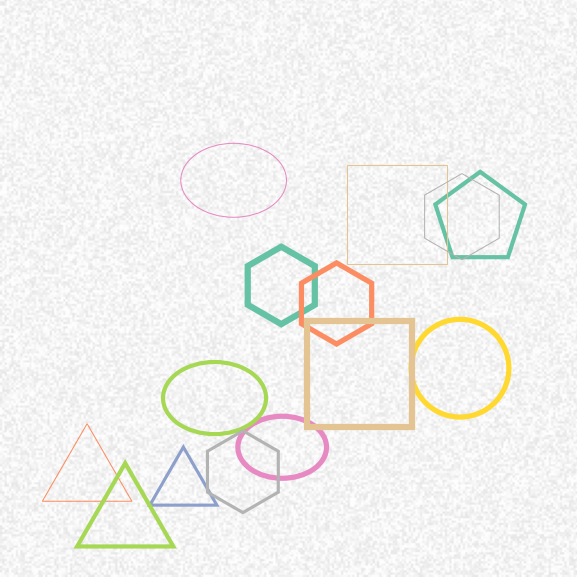[{"shape": "pentagon", "thickness": 2, "radius": 0.41, "center": [0.831, 0.62]}, {"shape": "hexagon", "thickness": 3, "radius": 0.34, "center": [0.487, 0.505]}, {"shape": "triangle", "thickness": 0.5, "radius": 0.45, "center": [0.151, 0.176]}, {"shape": "hexagon", "thickness": 2.5, "radius": 0.35, "center": [0.583, 0.474]}, {"shape": "triangle", "thickness": 1.5, "radius": 0.34, "center": [0.318, 0.158]}, {"shape": "oval", "thickness": 0.5, "radius": 0.46, "center": [0.405, 0.687]}, {"shape": "oval", "thickness": 2.5, "radius": 0.38, "center": [0.489, 0.225]}, {"shape": "triangle", "thickness": 2, "radius": 0.48, "center": [0.217, 0.101]}, {"shape": "oval", "thickness": 2, "radius": 0.45, "center": [0.372, 0.31]}, {"shape": "circle", "thickness": 2.5, "radius": 0.42, "center": [0.797, 0.362]}, {"shape": "square", "thickness": 0.5, "radius": 0.43, "center": [0.688, 0.628]}, {"shape": "square", "thickness": 3, "radius": 0.46, "center": [0.623, 0.352]}, {"shape": "hexagon", "thickness": 1.5, "radius": 0.35, "center": [0.421, 0.182]}, {"shape": "hexagon", "thickness": 0.5, "radius": 0.37, "center": [0.8, 0.624]}]